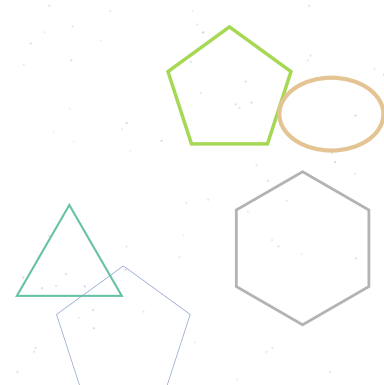[{"shape": "triangle", "thickness": 1.5, "radius": 0.79, "center": [0.18, 0.31]}, {"shape": "pentagon", "thickness": 0.5, "radius": 0.91, "center": [0.32, 0.127]}, {"shape": "pentagon", "thickness": 2.5, "radius": 0.84, "center": [0.596, 0.762]}, {"shape": "oval", "thickness": 3, "radius": 0.68, "center": [0.861, 0.704]}, {"shape": "hexagon", "thickness": 2, "radius": 0.99, "center": [0.786, 0.355]}]